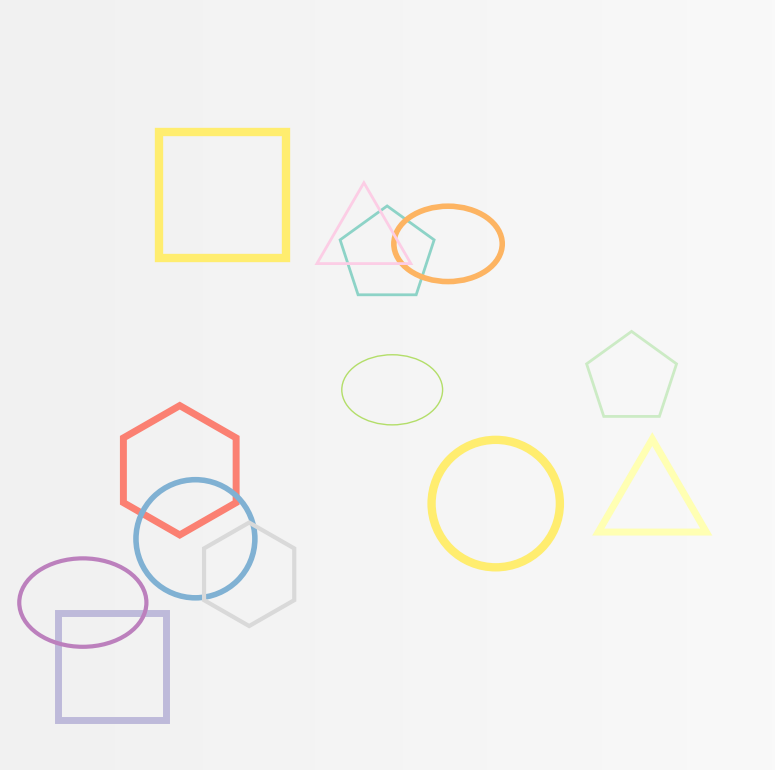[{"shape": "pentagon", "thickness": 1, "radius": 0.32, "center": [0.5, 0.669]}, {"shape": "triangle", "thickness": 2.5, "radius": 0.4, "center": [0.842, 0.349]}, {"shape": "square", "thickness": 2.5, "radius": 0.35, "center": [0.144, 0.134]}, {"shape": "hexagon", "thickness": 2.5, "radius": 0.42, "center": [0.232, 0.389]}, {"shape": "circle", "thickness": 2, "radius": 0.38, "center": [0.252, 0.3]}, {"shape": "oval", "thickness": 2, "radius": 0.35, "center": [0.578, 0.683]}, {"shape": "oval", "thickness": 0.5, "radius": 0.33, "center": [0.506, 0.494]}, {"shape": "triangle", "thickness": 1, "radius": 0.35, "center": [0.47, 0.693]}, {"shape": "hexagon", "thickness": 1.5, "radius": 0.34, "center": [0.321, 0.254]}, {"shape": "oval", "thickness": 1.5, "radius": 0.41, "center": [0.107, 0.217]}, {"shape": "pentagon", "thickness": 1, "radius": 0.31, "center": [0.815, 0.509]}, {"shape": "square", "thickness": 3, "radius": 0.41, "center": [0.287, 0.747]}, {"shape": "circle", "thickness": 3, "radius": 0.41, "center": [0.64, 0.346]}]